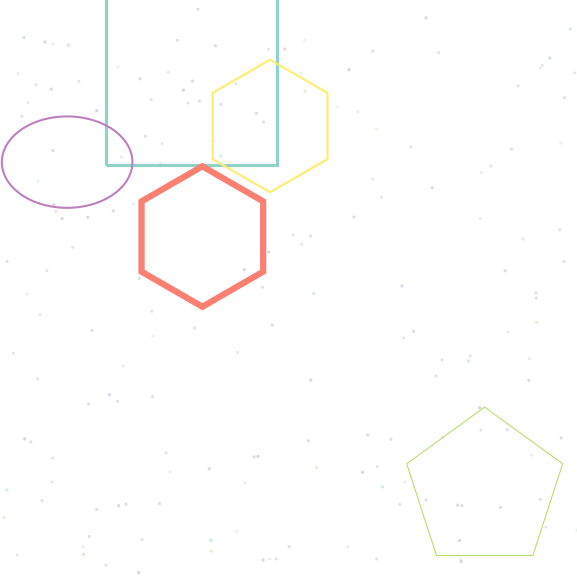[{"shape": "square", "thickness": 1.5, "radius": 0.74, "center": [0.332, 0.861]}, {"shape": "hexagon", "thickness": 3, "radius": 0.61, "center": [0.35, 0.59]}, {"shape": "pentagon", "thickness": 0.5, "radius": 0.71, "center": [0.839, 0.152]}, {"shape": "oval", "thickness": 1, "radius": 0.57, "center": [0.116, 0.718]}, {"shape": "hexagon", "thickness": 1, "radius": 0.57, "center": [0.468, 0.781]}]